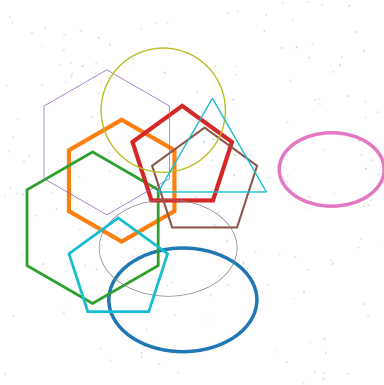[{"shape": "oval", "thickness": 2.5, "radius": 0.96, "center": [0.475, 0.221]}, {"shape": "hexagon", "thickness": 3, "radius": 0.79, "center": [0.316, 0.531]}, {"shape": "hexagon", "thickness": 2, "radius": 0.98, "center": [0.241, 0.409]}, {"shape": "pentagon", "thickness": 3, "radius": 0.68, "center": [0.473, 0.589]}, {"shape": "hexagon", "thickness": 0.5, "radius": 0.94, "center": [0.277, 0.63]}, {"shape": "pentagon", "thickness": 1.5, "radius": 0.72, "center": [0.531, 0.525]}, {"shape": "oval", "thickness": 2.5, "radius": 0.68, "center": [0.861, 0.56]}, {"shape": "oval", "thickness": 0.5, "radius": 0.89, "center": [0.437, 0.356]}, {"shape": "circle", "thickness": 1, "radius": 0.81, "center": [0.424, 0.714]}, {"shape": "pentagon", "thickness": 2, "radius": 0.67, "center": [0.307, 0.299]}, {"shape": "triangle", "thickness": 1, "radius": 0.81, "center": [0.552, 0.582]}]